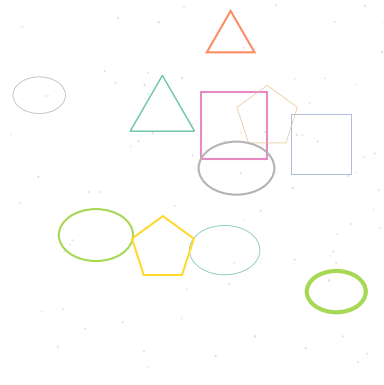[{"shape": "triangle", "thickness": 1, "radius": 0.48, "center": [0.422, 0.707]}, {"shape": "oval", "thickness": 0.5, "radius": 0.46, "center": [0.584, 0.35]}, {"shape": "triangle", "thickness": 1.5, "radius": 0.36, "center": [0.599, 0.9]}, {"shape": "square", "thickness": 0.5, "radius": 0.39, "center": [0.834, 0.625]}, {"shape": "square", "thickness": 1.5, "radius": 0.43, "center": [0.608, 0.674]}, {"shape": "oval", "thickness": 3, "radius": 0.38, "center": [0.873, 0.243]}, {"shape": "oval", "thickness": 1.5, "radius": 0.48, "center": [0.249, 0.389]}, {"shape": "pentagon", "thickness": 1.5, "radius": 0.42, "center": [0.423, 0.354]}, {"shape": "pentagon", "thickness": 0.5, "radius": 0.41, "center": [0.694, 0.696]}, {"shape": "oval", "thickness": 1.5, "radius": 0.49, "center": [0.614, 0.563]}, {"shape": "oval", "thickness": 0.5, "radius": 0.34, "center": [0.102, 0.753]}]